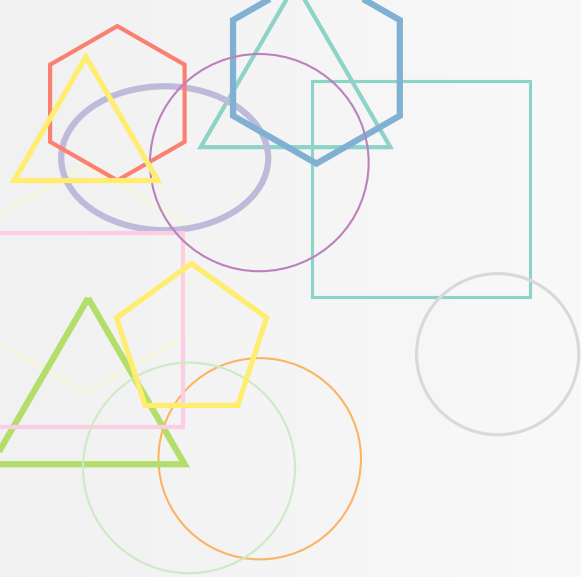[{"shape": "triangle", "thickness": 2, "radius": 0.94, "center": [0.508, 0.838]}, {"shape": "square", "thickness": 1.5, "radius": 0.94, "center": [0.725, 0.672]}, {"shape": "hexagon", "thickness": 0.5, "radius": 0.99, "center": [0.148, 0.516]}, {"shape": "oval", "thickness": 3, "radius": 0.89, "center": [0.283, 0.725]}, {"shape": "hexagon", "thickness": 2, "radius": 0.67, "center": [0.202, 0.82]}, {"shape": "hexagon", "thickness": 3, "radius": 0.83, "center": [0.544, 0.882]}, {"shape": "circle", "thickness": 1, "radius": 0.87, "center": [0.447, 0.205]}, {"shape": "triangle", "thickness": 3, "radius": 0.96, "center": [0.152, 0.291]}, {"shape": "square", "thickness": 2, "radius": 0.84, "center": [0.146, 0.427]}, {"shape": "circle", "thickness": 1.5, "radius": 0.7, "center": [0.856, 0.386]}, {"shape": "circle", "thickness": 1, "radius": 0.94, "center": [0.446, 0.718]}, {"shape": "circle", "thickness": 1, "radius": 0.91, "center": [0.325, 0.189]}, {"shape": "pentagon", "thickness": 2.5, "radius": 0.68, "center": [0.329, 0.407]}, {"shape": "triangle", "thickness": 2.5, "radius": 0.71, "center": [0.148, 0.758]}]